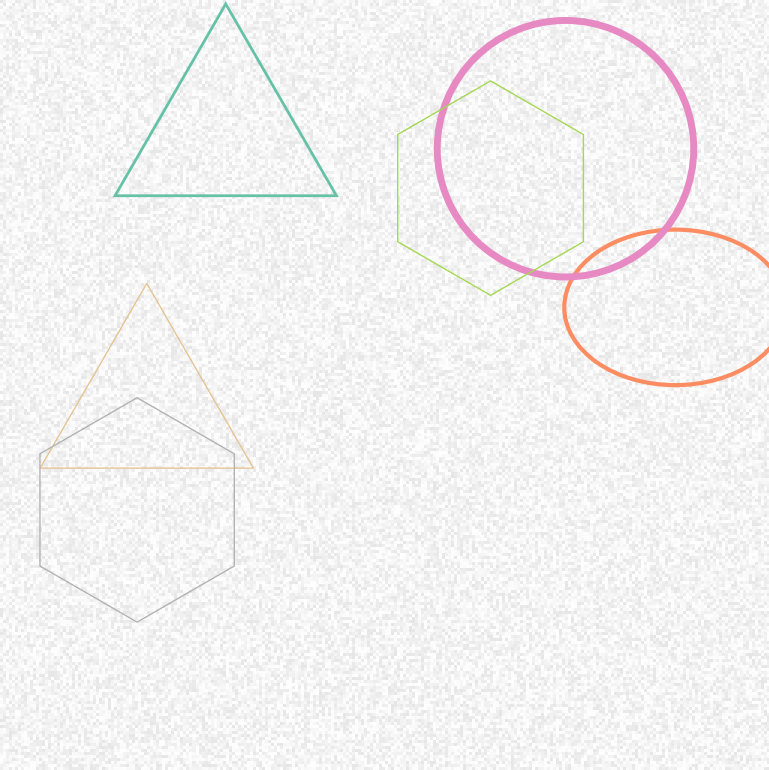[{"shape": "triangle", "thickness": 1, "radius": 0.83, "center": [0.293, 0.829]}, {"shape": "oval", "thickness": 1.5, "radius": 0.72, "center": [0.877, 0.601]}, {"shape": "circle", "thickness": 2.5, "radius": 0.83, "center": [0.734, 0.807]}, {"shape": "hexagon", "thickness": 0.5, "radius": 0.7, "center": [0.637, 0.756]}, {"shape": "triangle", "thickness": 0.5, "radius": 0.8, "center": [0.191, 0.472]}, {"shape": "hexagon", "thickness": 0.5, "radius": 0.73, "center": [0.178, 0.338]}]